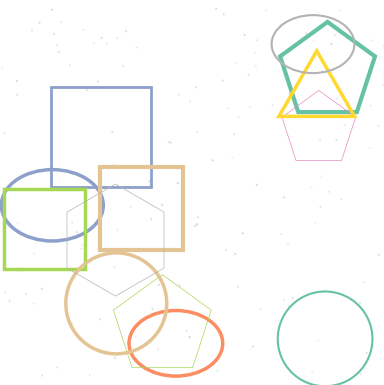[{"shape": "pentagon", "thickness": 3, "radius": 0.65, "center": [0.851, 0.814]}, {"shape": "circle", "thickness": 1.5, "radius": 0.62, "center": [0.844, 0.12]}, {"shape": "oval", "thickness": 2.5, "radius": 0.61, "center": [0.457, 0.108]}, {"shape": "square", "thickness": 2, "radius": 0.65, "center": [0.261, 0.644]}, {"shape": "oval", "thickness": 2.5, "radius": 0.66, "center": [0.136, 0.467]}, {"shape": "pentagon", "thickness": 0.5, "radius": 0.5, "center": [0.828, 0.665]}, {"shape": "pentagon", "thickness": 0.5, "radius": 0.67, "center": [0.422, 0.153]}, {"shape": "square", "thickness": 2.5, "radius": 0.53, "center": [0.116, 0.405]}, {"shape": "triangle", "thickness": 2.5, "radius": 0.57, "center": [0.823, 0.754]}, {"shape": "square", "thickness": 3, "radius": 0.54, "center": [0.368, 0.459]}, {"shape": "circle", "thickness": 2.5, "radius": 0.66, "center": [0.302, 0.212]}, {"shape": "hexagon", "thickness": 0.5, "radius": 0.73, "center": [0.3, 0.376]}, {"shape": "oval", "thickness": 1.5, "radius": 0.54, "center": [0.813, 0.885]}]